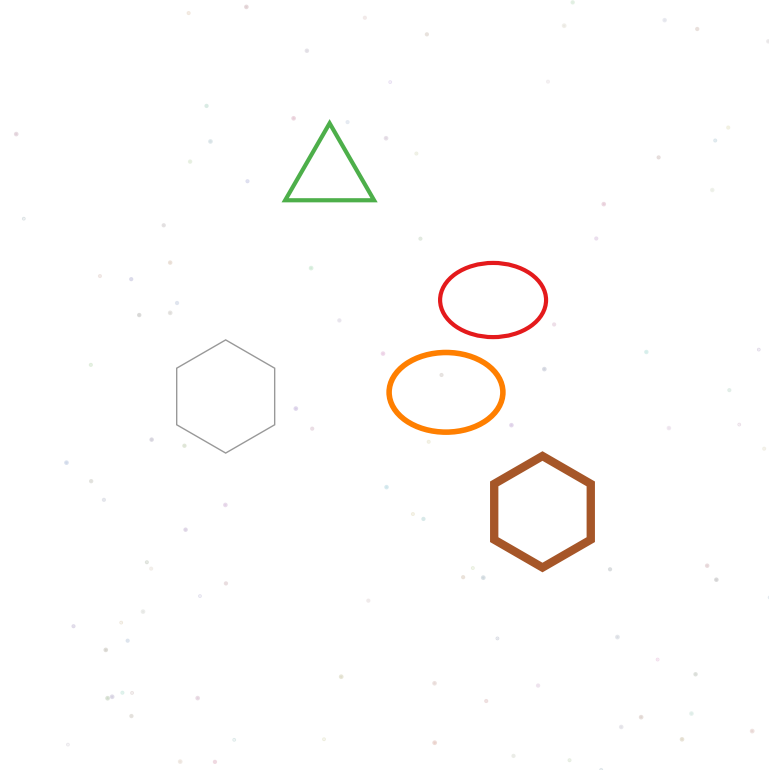[{"shape": "oval", "thickness": 1.5, "radius": 0.34, "center": [0.64, 0.61]}, {"shape": "triangle", "thickness": 1.5, "radius": 0.33, "center": [0.428, 0.773]}, {"shape": "oval", "thickness": 2, "radius": 0.37, "center": [0.579, 0.491]}, {"shape": "hexagon", "thickness": 3, "radius": 0.36, "center": [0.705, 0.335]}, {"shape": "hexagon", "thickness": 0.5, "radius": 0.37, "center": [0.293, 0.485]}]